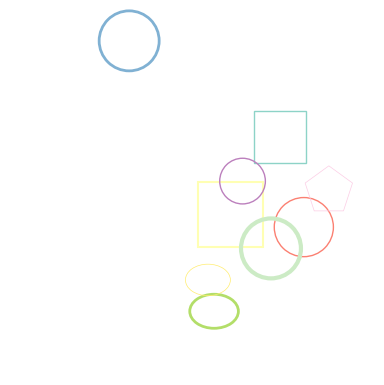[{"shape": "square", "thickness": 1, "radius": 0.34, "center": [0.728, 0.644]}, {"shape": "square", "thickness": 1.5, "radius": 0.42, "center": [0.6, 0.443]}, {"shape": "circle", "thickness": 1, "radius": 0.38, "center": [0.789, 0.41]}, {"shape": "circle", "thickness": 2, "radius": 0.39, "center": [0.335, 0.894]}, {"shape": "oval", "thickness": 2, "radius": 0.32, "center": [0.556, 0.191]}, {"shape": "pentagon", "thickness": 0.5, "radius": 0.32, "center": [0.854, 0.505]}, {"shape": "circle", "thickness": 1, "radius": 0.3, "center": [0.63, 0.53]}, {"shape": "circle", "thickness": 3, "radius": 0.39, "center": [0.704, 0.355]}, {"shape": "oval", "thickness": 0.5, "radius": 0.29, "center": [0.54, 0.273]}]